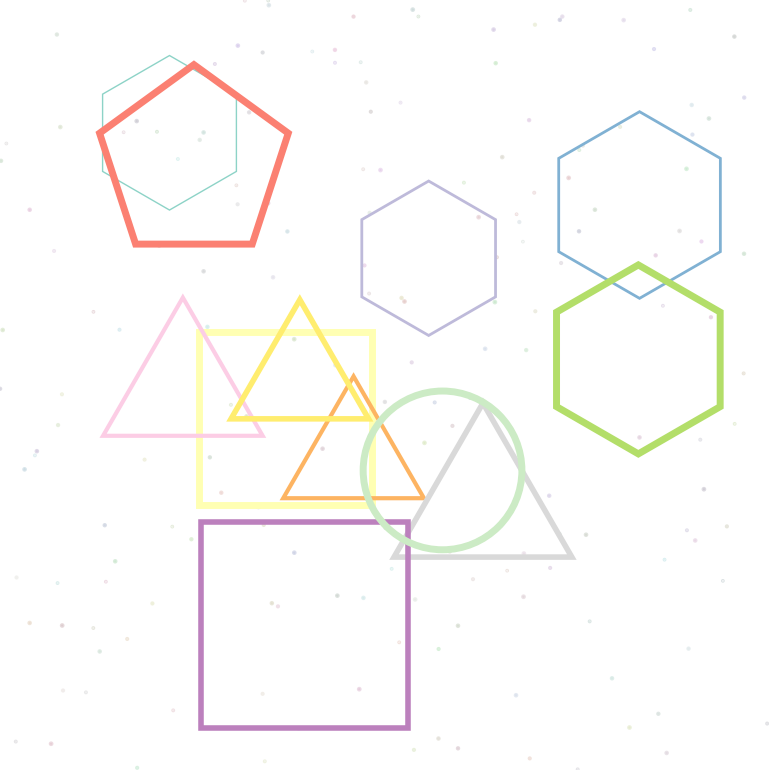[{"shape": "hexagon", "thickness": 0.5, "radius": 0.5, "center": [0.22, 0.828]}, {"shape": "square", "thickness": 2.5, "radius": 0.56, "center": [0.371, 0.457]}, {"shape": "hexagon", "thickness": 1, "radius": 0.5, "center": [0.557, 0.665]}, {"shape": "pentagon", "thickness": 2.5, "radius": 0.64, "center": [0.252, 0.787]}, {"shape": "hexagon", "thickness": 1, "radius": 0.61, "center": [0.831, 0.734]}, {"shape": "triangle", "thickness": 1.5, "radius": 0.53, "center": [0.459, 0.406]}, {"shape": "hexagon", "thickness": 2.5, "radius": 0.61, "center": [0.829, 0.533]}, {"shape": "triangle", "thickness": 1.5, "radius": 0.6, "center": [0.237, 0.494]}, {"shape": "triangle", "thickness": 2, "radius": 0.67, "center": [0.627, 0.343]}, {"shape": "square", "thickness": 2, "radius": 0.67, "center": [0.396, 0.188]}, {"shape": "circle", "thickness": 2.5, "radius": 0.52, "center": [0.575, 0.389]}, {"shape": "triangle", "thickness": 2, "radius": 0.52, "center": [0.389, 0.508]}]